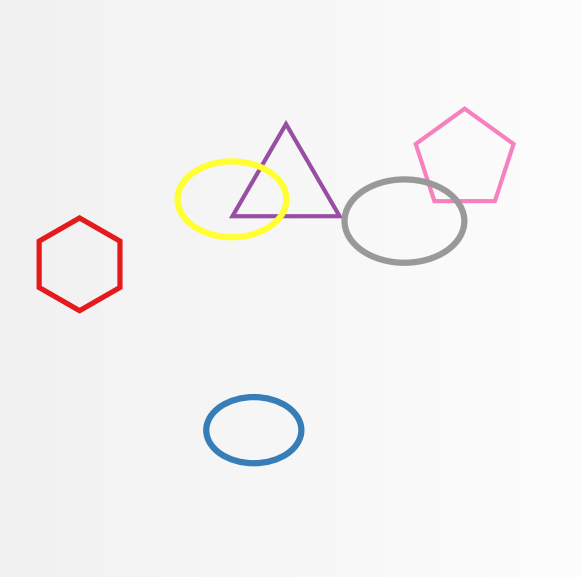[{"shape": "hexagon", "thickness": 2.5, "radius": 0.4, "center": [0.137, 0.541]}, {"shape": "oval", "thickness": 3, "radius": 0.41, "center": [0.437, 0.254]}, {"shape": "triangle", "thickness": 2, "radius": 0.53, "center": [0.492, 0.678]}, {"shape": "oval", "thickness": 3, "radius": 0.47, "center": [0.399, 0.654]}, {"shape": "pentagon", "thickness": 2, "radius": 0.44, "center": [0.799, 0.722]}, {"shape": "oval", "thickness": 3, "radius": 0.52, "center": [0.696, 0.616]}]